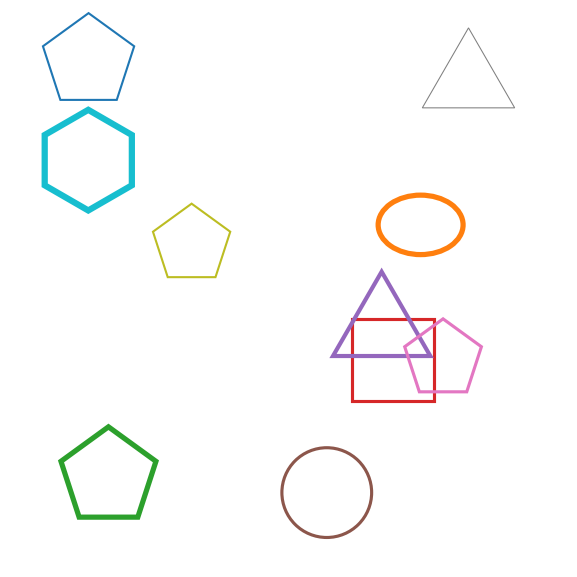[{"shape": "pentagon", "thickness": 1, "radius": 0.42, "center": [0.153, 0.893]}, {"shape": "oval", "thickness": 2.5, "radius": 0.37, "center": [0.728, 0.61]}, {"shape": "pentagon", "thickness": 2.5, "radius": 0.43, "center": [0.188, 0.174]}, {"shape": "square", "thickness": 1.5, "radius": 0.36, "center": [0.681, 0.375]}, {"shape": "triangle", "thickness": 2, "radius": 0.49, "center": [0.661, 0.431]}, {"shape": "circle", "thickness": 1.5, "radius": 0.39, "center": [0.566, 0.146]}, {"shape": "pentagon", "thickness": 1.5, "radius": 0.35, "center": [0.767, 0.377]}, {"shape": "triangle", "thickness": 0.5, "radius": 0.46, "center": [0.811, 0.859]}, {"shape": "pentagon", "thickness": 1, "radius": 0.35, "center": [0.332, 0.576]}, {"shape": "hexagon", "thickness": 3, "radius": 0.44, "center": [0.153, 0.722]}]